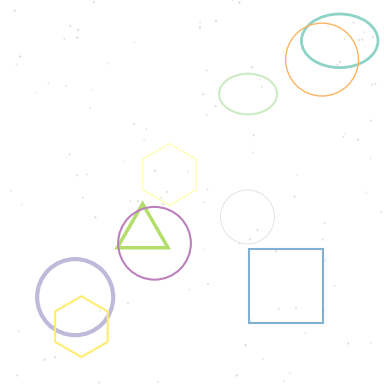[{"shape": "oval", "thickness": 2, "radius": 0.5, "center": [0.882, 0.894]}, {"shape": "hexagon", "thickness": 1, "radius": 0.4, "center": [0.44, 0.547]}, {"shape": "circle", "thickness": 3, "radius": 0.49, "center": [0.195, 0.228]}, {"shape": "square", "thickness": 1.5, "radius": 0.48, "center": [0.743, 0.257]}, {"shape": "circle", "thickness": 1, "radius": 0.47, "center": [0.836, 0.845]}, {"shape": "triangle", "thickness": 2.5, "radius": 0.38, "center": [0.37, 0.395]}, {"shape": "circle", "thickness": 0.5, "radius": 0.35, "center": [0.643, 0.436]}, {"shape": "circle", "thickness": 1.5, "radius": 0.47, "center": [0.401, 0.368]}, {"shape": "oval", "thickness": 1.5, "radius": 0.38, "center": [0.644, 0.756]}, {"shape": "hexagon", "thickness": 1.5, "radius": 0.39, "center": [0.211, 0.152]}]